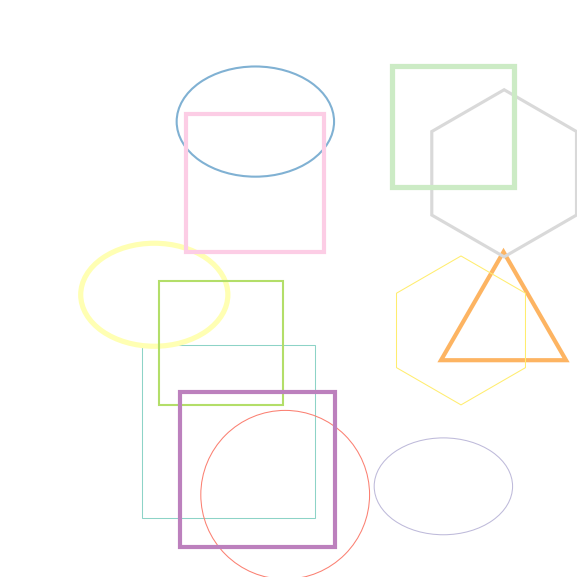[{"shape": "square", "thickness": 0.5, "radius": 0.75, "center": [0.395, 0.252]}, {"shape": "oval", "thickness": 2.5, "radius": 0.64, "center": [0.267, 0.489]}, {"shape": "oval", "thickness": 0.5, "radius": 0.6, "center": [0.768, 0.157]}, {"shape": "circle", "thickness": 0.5, "radius": 0.73, "center": [0.494, 0.142]}, {"shape": "oval", "thickness": 1, "radius": 0.68, "center": [0.442, 0.789]}, {"shape": "triangle", "thickness": 2, "radius": 0.62, "center": [0.872, 0.438]}, {"shape": "square", "thickness": 1, "radius": 0.53, "center": [0.383, 0.405]}, {"shape": "square", "thickness": 2, "radius": 0.6, "center": [0.442, 0.682]}, {"shape": "hexagon", "thickness": 1.5, "radius": 0.72, "center": [0.873, 0.699]}, {"shape": "square", "thickness": 2, "radius": 0.67, "center": [0.446, 0.186]}, {"shape": "square", "thickness": 2.5, "radius": 0.53, "center": [0.784, 0.78]}, {"shape": "hexagon", "thickness": 0.5, "radius": 0.64, "center": [0.798, 0.427]}]